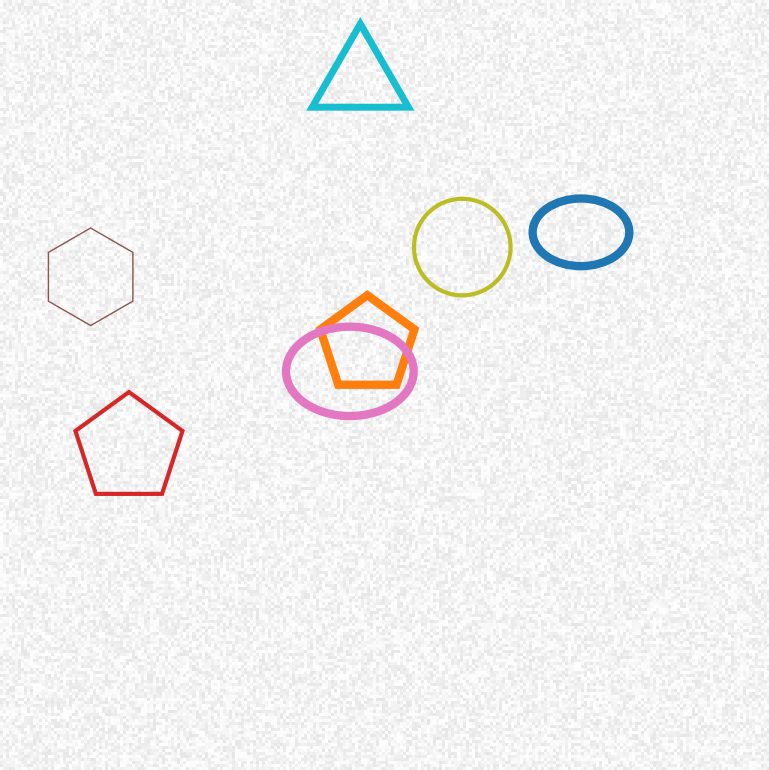[{"shape": "oval", "thickness": 3, "radius": 0.31, "center": [0.754, 0.698]}, {"shape": "pentagon", "thickness": 3, "radius": 0.32, "center": [0.477, 0.552]}, {"shape": "pentagon", "thickness": 1.5, "radius": 0.37, "center": [0.167, 0.418]}, {"shape": "hexagon", "thickness": 0.5, "radius": 0.32, "center": [0.118, 0.641]}, {"shape": "oval", "thickness": 3, "radius": 0.41, "center": [0.454, 0.518]}, {"shape": "circle", "thickness": 1.5, "radius": 0.31, "center": [0.6, 0.679]}, {"shape": "triangle", "thickness": 2.5, "radius": 0.36, "center": [0.468, 0.897]}]